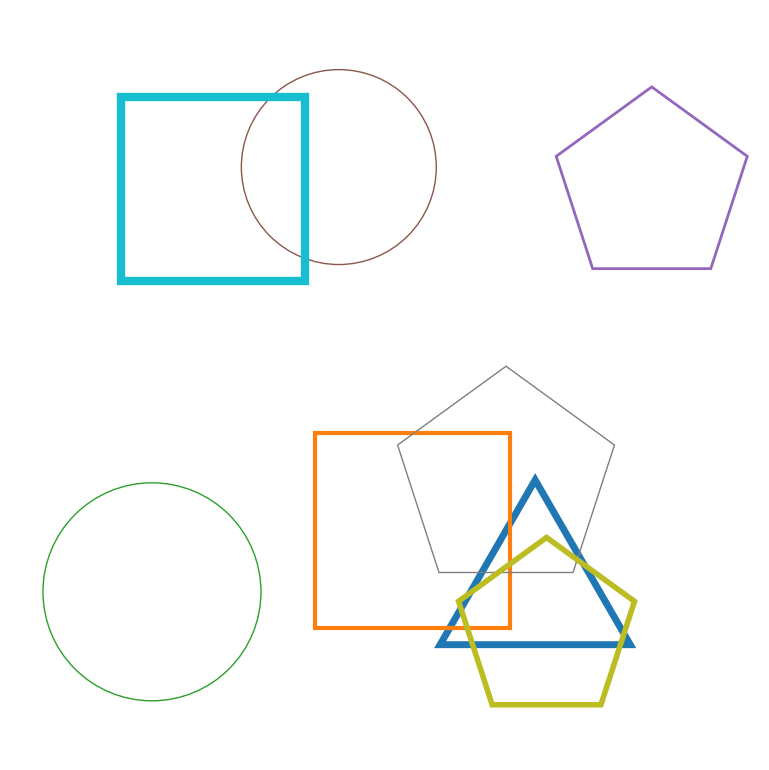[{"shape": "triangle", "thickness": 2.5, "radius": 0.71, "center": [0.695, 0.234]}, {"shape": "square", "thickness": 1.5, "radius": 0.63, "center": [0.536, 0.311]}, {"shape": "circle", "thickness": 0.5, "radius": 0.71, "center": [0.197, 0.231]}, {"shape": "pentagon", "thickness": 1, "radius": 0.65, "center": [0.846, 0.757]}, {"shape": "circle", "thickness": 0.5, "radius": 0.63, "center": [0.44, 0.783]}, {"shape": "pentagon", "thickness": 0.5, "radius": 0.74, "center": [0.657, 0.376]}, {"shape": "pentagon", "thickness": 2, "radius": 0.6, "center": [0.71, 0.182]}, {"shape": "square", "thickness": 3, "radius": 0.6, "center": [0.277, 0.755]}]